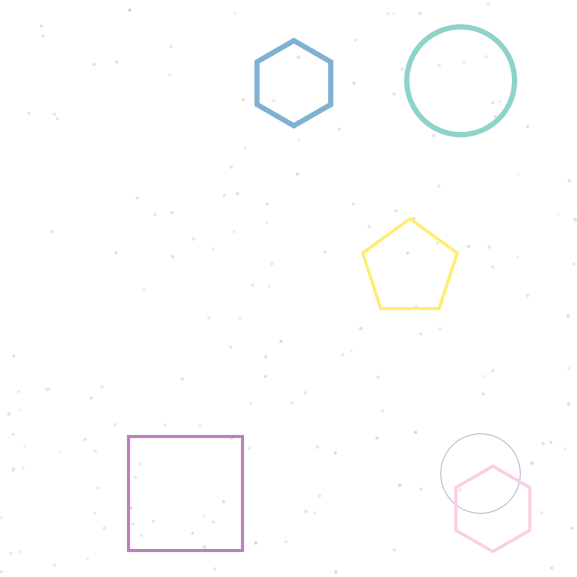[{"shape": "circle", "thickness": 2.5, "radius": 0.47, "center": [0.798, 0.859]}, {"shape": "circle", "thickness": 0.5, "radius": 0.34, "center": [0.832, 0.179]}, {"shape": "hexagon", "thickness": 2.5, "radius": 0.37, "center": [0.509, 0.855]}, {"shape": "hexagon", "thickness": 1.5, "radius": 0.37, "center": [0.853, 0.118]}, {"shape": "square", "thickness": 1.5, "radius": 0.49, "center": [0.32, 0.145]}, {"shape": "pentagon", "thickness": 1.5, "radius": 0.43, "center": [0.71, 0.534]}]